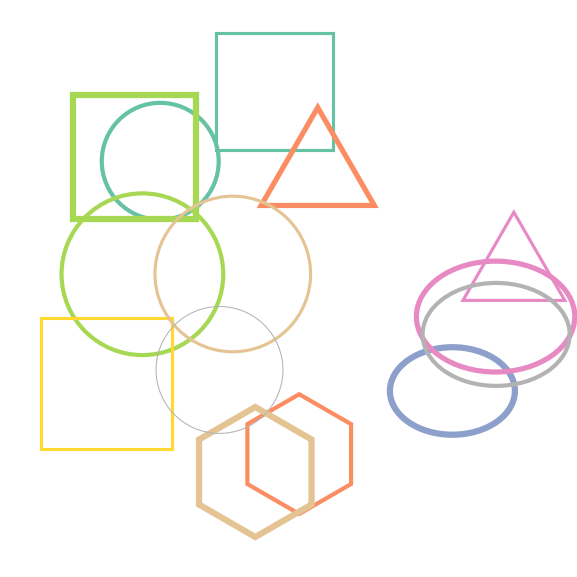[{"shape": "square", "thickness": 1.5, "radius": 0.51, "center": [0.476, 0.841]}, {"shape": "circle", "thickness": 2, "radius": 0.51, "center": [0.277, 0.72]}, {"shape": "hexagon", "thickness": 2, "radius": 0.52, "center": [0.518, 0.213]}, {"shape": "triangle", "thickness": 2.5, "radius": 0.57, "center": [0.55, 0.7]}, {"shape": "oval", "thickness": 3, "radius": 0.54, "center": [0.783, 0.322]}, {"shape": "oval", "thickness": 2.5, "radius": 0.69, "center": [0.858, 0.451]}, {"shape": "triangle", "thickness": 1.5, "radius": 0.51, "center": [0.89, 0.53]}, {"shape": "circle", "thickness": 2, "radius": 0.7, "center": [0.247, 0.524]}, {"shape": "square", "thickness": 3, "radius": 0.53, "center": [0.233, 0.727]}, {"shape": "square", "thickness": 1.5, "radius": 0.57, "center": [0.184, 0.335]}, {"shape": "hexagon", "thickness": 3, "radius": 0.56, "center": [0.442, 0.182]}, {"shape": "circle", "thickness": 1.5, "radius": 0.67, "center": [0.403, 0.525]}, {"shape": "oval", "thickness": 2, "radius": 0.64, "center": [0.859, 0.42]}, {"shape": "circle", "thickness": 0.5, "radius": 0.55, "center": [0.38, 0.359]}]